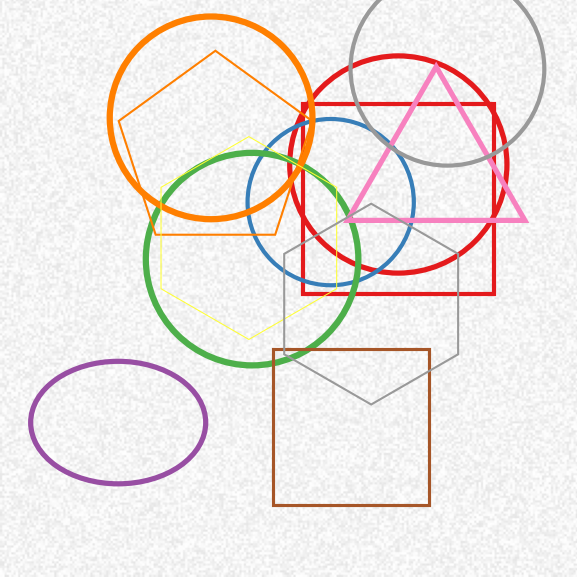[{"shape": "circle", "thickness": 2.5, "radius": 0.94, "center": [0.69, 0.714]}, {"shape": "square", "thickness": 2, "radius": 0.82, "center": [0.69, 0.655]}, {"shape": "circle", "thickness": 2, "radius": 0.72, "center": [0.573, 0.649]}, {"shape": "circle", "thickness": 3, "radius": 0.92, "center": [0.437, 0.55]}, {"shape": "oval", "thickness": 2.5, "radius": 0.76, "center": [0.205, 0.267]}, {"shape": "circle", "thickness": 3, "radius": 0.88, "center": [0.366, 0.795]}, {"shape": "pentagon", "thickness": 1, "radius": 0.88, "center": [0.373, 0.735]}, {"shape": "hexagon", "thickness": 0.5, "radius": 0.88, "center": [0.431, 0.587]}, {"shape": "square", "thickness": 1.5, "radius": 0.67, "center": [0.608, 0.26]}, {"shape": "triangle", "thickness": 2.5, "radius": 0.89, "center": [0.755, 0.706]}, {"shape": "hexagon", "thickness": 1, "radius": 0.87, "center": [0.643, 0.473]}, {"shape": "circle", "thickness": 2, "radius": 0.84, "center": [0.775, 0.88]}]